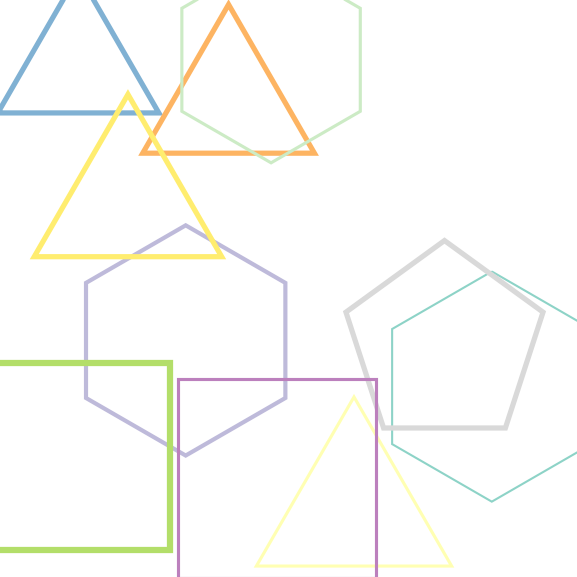[{"shape": "hexagon", "thickness": 1, "radius": 1.0, "center": [0.852, 0.33]}, {"shape": "triangle", "thickness": 1.5, "radius": 0.98, "center": [0.613, 0.117]}, {"shape": "hexagon", "thickness": 2, "radius": 1.0, "center": [0.322, 0.41]}, {"shape": "triangle", "thickness": 2.5, "radius": 0.8, "center": [0.136, 0.884]}, {"shape": "triangle", "thickness": 2.5, "radius": 0.86, "center": [0.396, 0.82]}, {"shape": "square", "thickness": 3, "radius": 0.81, "center": [0.133, 0.209]}, {"shape": "pentagon", "thickness": 2.5, "radius": 0.9, "center": [0.77, 0.403]}, {"shape": "square", "thickness": 1.5, "radius": 0.86, "center": [0.48, 0.171]}, {"shape": "hexagon", "thickness": 1.5, "radius": 0.89, "center": [0.469, 0.896]}, {"shape": "triangle", "thickness": 2.5, "radius": 0.94, "center": [0.222, 0.648]}]